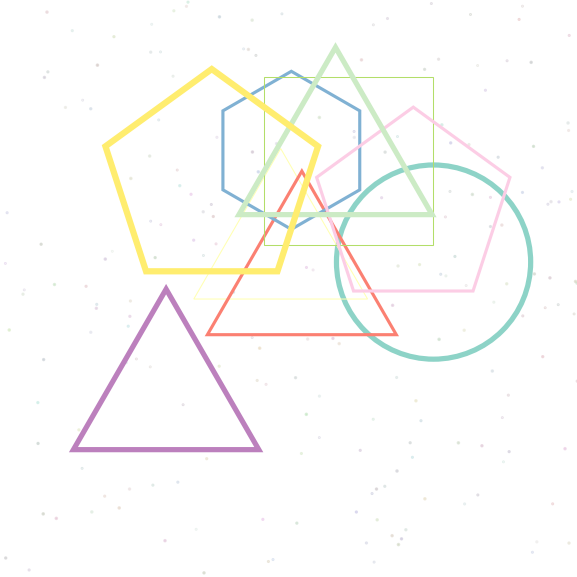[{"shape": "circle", "thickness": 2.5, "radius": 0.84, "center": [0.751, 0.545]}, {"shape": "triangle", "thickness": 0.5, "radius": 0.87, "center": [0.486, 0.568]}, {"shape": "triangle", "thickness": 1.5, "radius": 0.94, "center": [0.523, 0.514]}, {"shape": "hexagon", "thickness": 1.5, "radius": 0.68, "center": [0.504, 0.739]}, {"shape": "square", "thickness": 0.5, "radius": 0.73, "center": [0.603, 0.72]}, {"shape": "pentagon", "thickness": 1.5, "radius": 0.88, "center": [0.716, 0.638]}, {"shape": "triangle", "thickness": 2.5, "radius": 0.93, "center": [0.288, 0.313]}, {"shape": "triangle", "thickness": 2.5, "radius": 0.97, "center": [0.581, 0.724]}, {"shape": "pentagon", "thickness": 3, "radius": 0.97, "center": [0.367, 0.686]}]